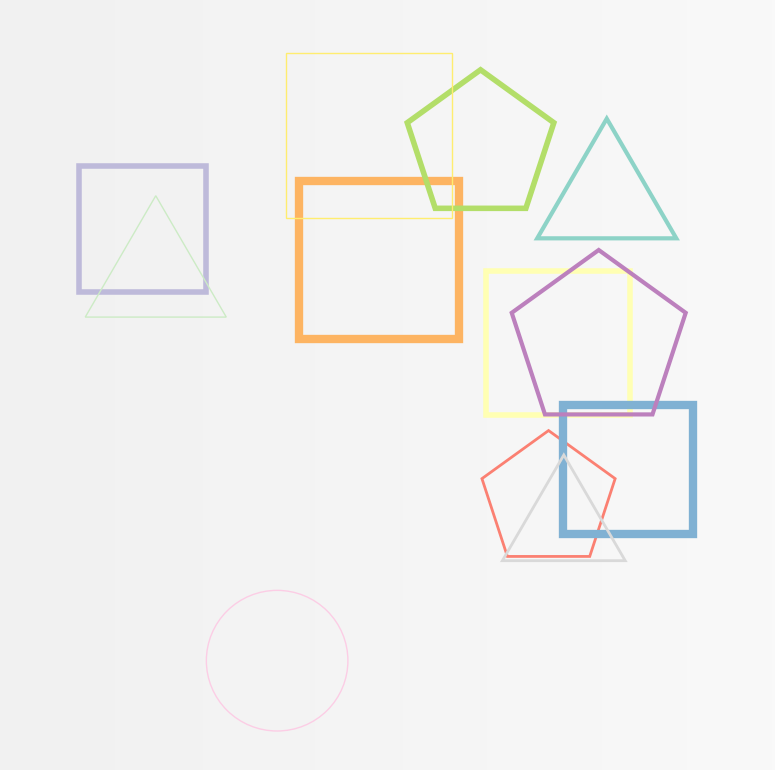[{"shape": "triangle", "thickness": 1.5, "radius": 0.52, "center": [0.783, 0.742]}, {"shape": "square", "thickness": 2, "radius": 0.47, "center": [0.72, 0.554]}, {"shape": "square", "thickness": 2, "radius": 0.41, "center": [0.184, 0.703]}, {"shape": "pentagon", "thickness": 1, "radius": 0.45, "center": [0.708, 0.35]}, {"shape": "square", "thickness": 3, "radius": 0.42, "center": [0.81, 0.39]}, {"shape": "square", "thickness": 3, "radius": 0.52, "center": [0.489, 0.662]}, {"shape": "pentagon", "thickness": 2, "radius": 0.5, "center": [0.62, 0.81]}, {"shape": "circle", "thickness": 0.5, "radius": 0.46, "center": [0.358, 0.142]}, {"shape": "triangle", "thickness": 1, "radius": 0.46, "center": [0.727, 0.318]}, {"shape": "pentagon", "thickness": 1.5, "radius": 0.59, "center": [0.773, 0.557]}, {"shape": "triangle", "thickness": 0.5, "radius": 0.53, "center": [0.201, 0.641]}, {"shape": "square", "thickness": 0.5, "radius": 0.54, "center": [0.476, 0.824]}]